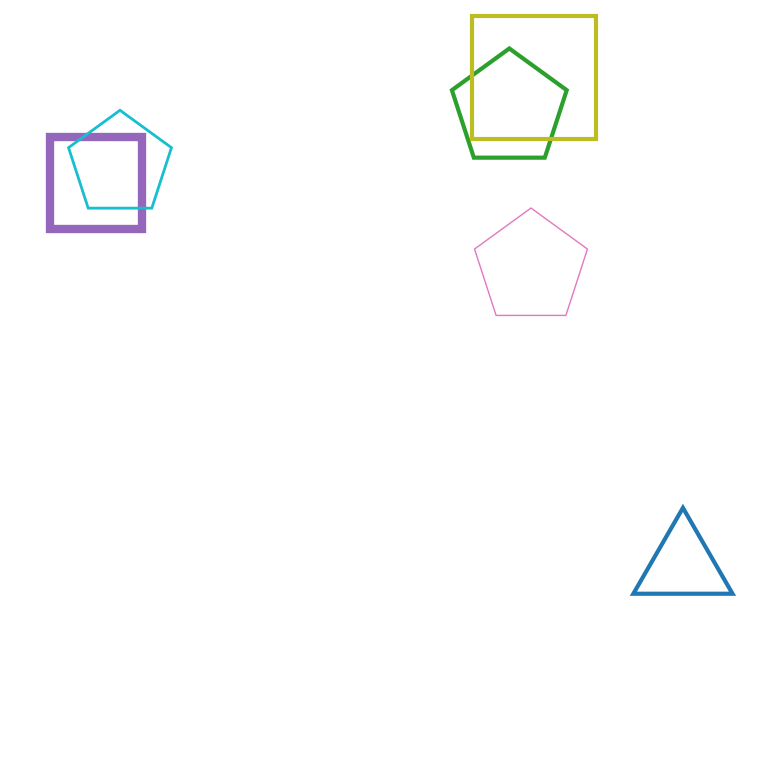[{"shape": "triangle", "thickness": 1.5, "radius": 0.37, "center": [0.887, 0.266]}, {"shape": "pentagon", "thickness": 1.5, "radius": 0.39, "center": [0.661, 0.859]}, {"shape": "square", "thickness": 3, "radius": 0.3, "center": [0.124, 0.763]}, {"shape": "pentagon", "thickness": 0.5, "radius": 0.39, "center": [0.69, 0.653]}, {"shape": "square", "thickness": 1.5, "radius": 0.4, "center": [0.694, 0.899]}, {"shape": "pentagon", "thickness": 1, "radius": 0.35, "center": [0.156, 0.787]}]